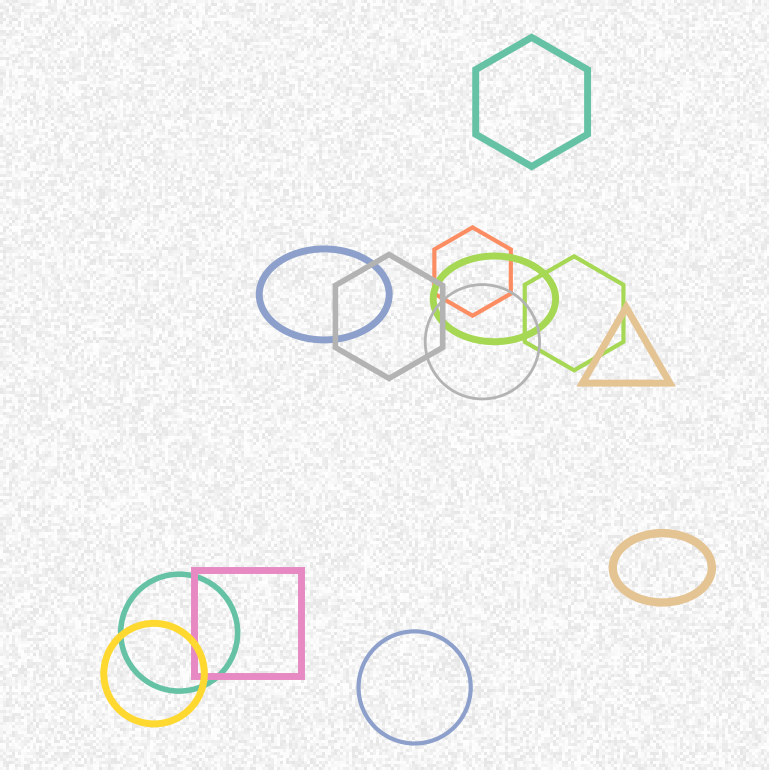[{"shape": "circle", "thickness": 2, "radius": 0.38, "center": [0.233, 0.178]}, {"shape": "hexagon", "thickness": 2.5, "radius": 0.42, "center": [0.69, 0.868]}, {"shape": "hexagon", "thickness": 1.5, "radius": 0.29, "center": [0.614, 0.647]}, {"shape": "circle", "thickness": 1.5, "radius": 0.36, "center": [0.538, 0.107]}, {"shape": "oval", "thickness": 2.5, "radius": 0.42, "center": [0.421, 0.618]}, {"shape": "square", "thickness": 2.5, "radius": 0.35, "center": [0.321, 0.191]}, {"shape": "oval", "thickness": 2.5, "radius": 0.4, "center": [0.642, 0.612]}, {"shape": "hexagon", "thickness": 1.5, "radius": 0.37, "center": [0.746, 0.593]}, {"shape": "circle", "thickness": 2.5, "radius": 0.33, "center": [0.2, 0.125]}, {"shape": "oval", "thickness": 3, "radius": 0.32, "center": [0.86, 0.263]}, {"shape": "triangle", "thickness": 2.5, "radius": 0.33, "center": [0.813, 0.535]}, {"shape": "circle", "thickness": 1, "radius": 0.37, "center": [0.626, 0.556]}, {"shape": "hexagon", "thickness": 2, "radius": 0.4, "center": [0.505, 0.589]}]